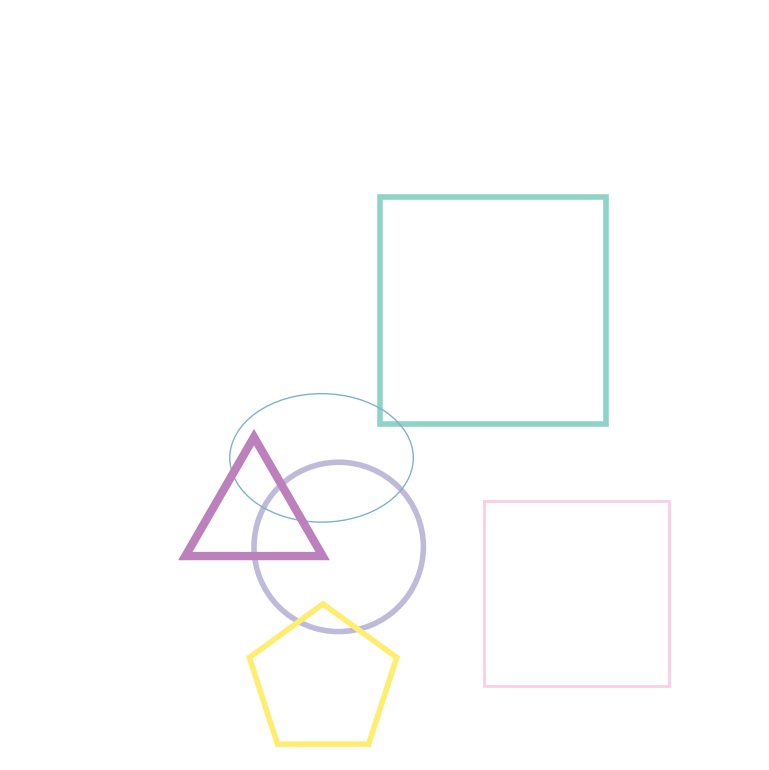[{"shape": "square", "thickness": 2, "radius": 0.74, "center": [0.64, 0.597]}, {"shape": "circle", "thickness": 2, "radius": 0.55, "center": [0.44, 0.29]}, {"shape": "oval", "thickness": 0.5, "radius": 0.6, "center": [0.418, 0.405]}, {"shape": "square", "thickness": 1, "radius": 0.6, "center": [0.748, 0.229]}, {"shape": "triangle", "thickness": 3, "radius": 0.51, "center": [0.33, 0.329]}, {"shape": "pentagon", "thickness": 2, "radius": 0.5, "center": [0.42, 0.115]}]